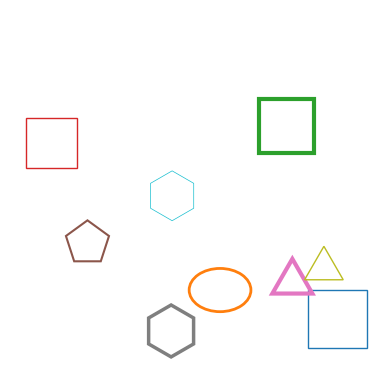[{"shape": "square", "thickness": 1, "radius": 0.38, "center": [0.876, 0.171]}, {"shape": "oval", "thickness": 2, "radius": 0.4, "center": [0.572, 0.247]}, {"shape": "square", "thickness": 3, "radius": 0.35, "center": [0.744, 0.672]}, {"shape": "square", "thickness": 1, "radius": 0.33, "center": [0.134, 0.628]}, {"shape": "pentagon", "thickness": 1.5, "radius": 0.29, "center": [0.227, 0.369]}, {"shape": "triangle", "thickness": 3, "radius": 0.3, "center": [0.759, 0.268]}, {"shape": "hexagon", "thickness": 2.5, "radius": 0.34, "center": [0.444, 0.14]}, {"shape": "triangle", "thickness": 1, "radius": 0.29, "center": [0.841, 0.302]}, {"shape": "hexagon", "thickness": 0.5, "radius": 0.32, "center": [0.447, 0.491]}]